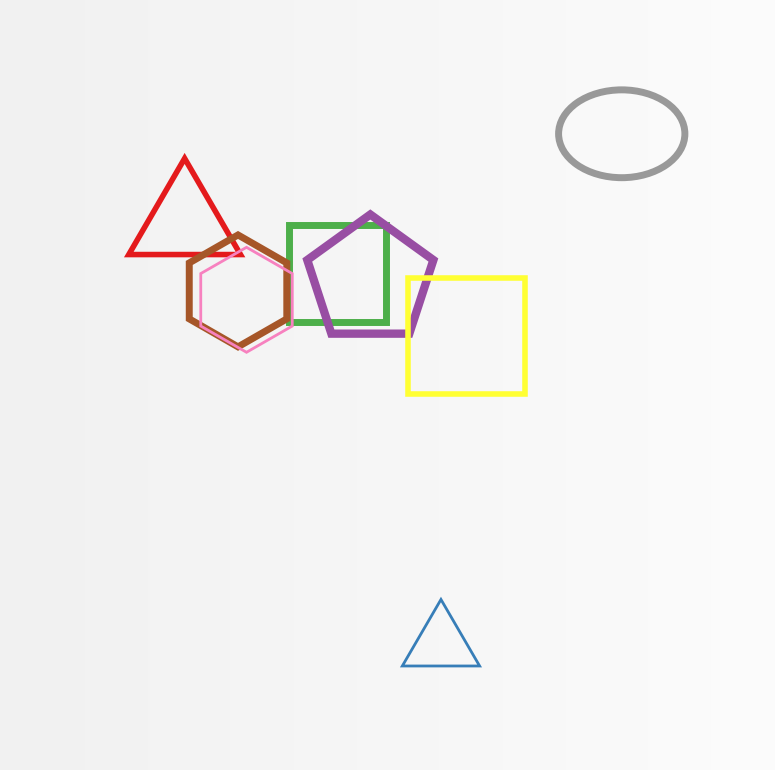[{"shape": "triangle", "thickness": 2, "radius": 0.42, "center": [0.238, 0.711]}, {"shape": "triangle", "thickness": 1, "radius": 0.29, "center": [0.569, 0.164]}, {"shape": "square", "thickness": 2.5, "radius": 0.31, "center": [0.436, 0.645]}, {"shape": "pentagon", "thickness": 3, "radius": 0.43, "center": [0.478, 0.636]}, {"shape": "square", "thickness": 2, "radius": 0.38, "center": [0.602, 0.564]}, {"shape": "hexagon", "thickness": 2.5, "radius": 0.36, "center": [0.307, 0.622]}, {"shape": "hexagon", "thickness": 1, "radius": 0.34, "center": [0.318, 0.611]}, {"shape": "oval", "thickness": 2.5, "radius": 0.41, "center": [0.802, 0.826]}]